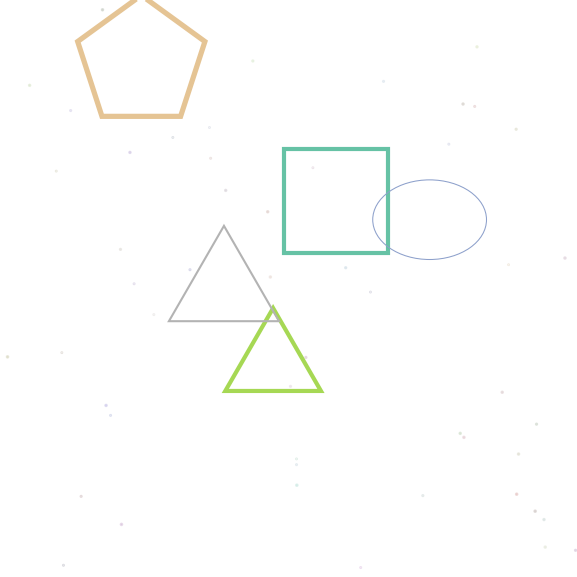[{"shape": "square", "thickness": 2, "radius": 0.45, "center": [0.582, 0.651]}, {"shape": "oval", "thickness": 0.5, "radius": 0.49, "center": [0.744, 0.619]}, {"shape": "triangle", "thickness": 2, "radius": 0.48, "center": [0.473, 0.37]}, {"shape": "pentagon", "thickness": 2.5, "radius": 0.58, "center": [0.245, 0.891]}, {"shape": "triangle", "thickness": 1, "radius": 0.55, "center": [0.388, 0.498]}]